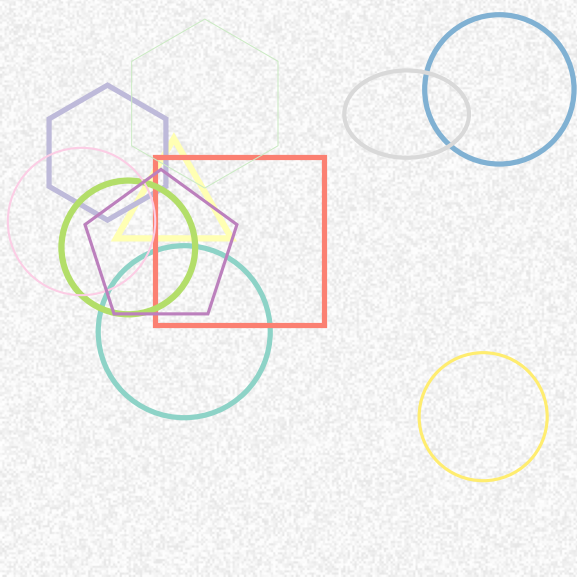[{"shape": "circle", "thickness": 2.5, "radius": 0.74, "center": [0.319, 0.425]}, {"shape": "triangle", "thickness": 3, "radius": 0.58, "center": [0.301, 0.644]}, {"shape": "hexagon", "thickness": 2.5, "radius": 0.58, "center": [0.186, 0.735]}, {"shape": "square", "thickness": 2.5, "radius": 0.73, "center": [0.415, 0.582]}, {"shape": "circle", "thickness": 2.5, "radius": 0.65, "center": [0.865, 0.844]}, {"shape": "circle", "thickness": 3, "radius": 0.58, "center": [0.222, 0.571]}, {"shape": "circle", "thickness": 1, "radius": 0.64, "center": [0.141, 0.616]}, {"shape": "oval", "thickness": 2, "radius": 0.54, "center": [0.704, 0.802]}, {"shape": "pentagon", "thickness": 1.5, "radius": 0.69, "center": [0.279, 0.567]}, {"shape": "hexagon", "thickness": 0.5, "radius": 0.73, "center": [0.355, 0.82]}, {"shape": "circle", "thickness": 1.5, "radius": 0.55, "center": [0.837, 0.278]}]